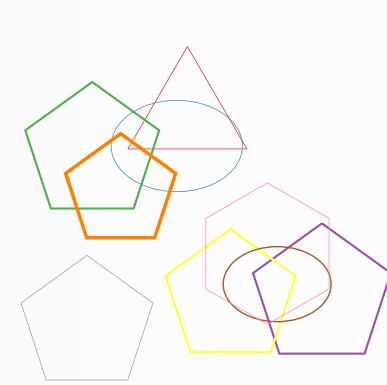[{"shape": "triangle", "thickness": 0.5, "radius": 0.89, "center": [0.484, 0.702]}, {"shape": "oval", "thickness": 0.5, "radius": 0.85, "center": [0.456, 0.621]}, {"shape": "pentagon", "thickness": 1.5, "radius": 0.91, "center": [0.238, 0.605]}, {"shape": "pentagon", "thickness": 1.5, "radius": 0.94, "center": [0.831, 0.233]}, {"shape": "pentagon", "thickness": 2.5, "radius": 0.75, "center": [0.311, 0.503]}, {"shape": "pentagon", "thickness": 1.5, "radius": 0.88, "center": [0.595, 0.228]}, {"shape": "oval", "thickness": 1, "radius": 0.7, "center": [0.715, 0.262]}, {"shape": "hexagon", "thickness": 0.5, "radius": 0.92, "center": [0.69, 0.341]}, {"shape": "pentagon", "thickness": 0.5, "radius": 0.89, "center": [0.224, 0.158]}]